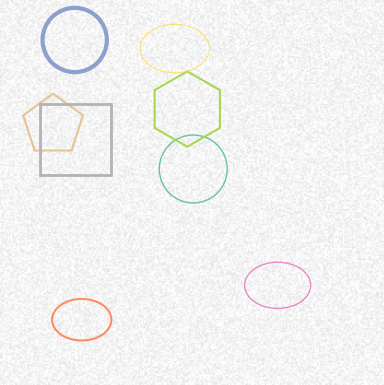[{"shape": "circle", "thickness": 1, "radius": 0.44, "center": [0.502, 0.561]}, {"shape": "oval", "thickness": 1.5, "radius": 0.39, "center": [0.212, 0.17]}, {"shape": "circle", "thickness": 3, "radius": 0.42, "center": [0.194, 0.896]}, {"shape": "oval", "thickness": 1, "radius": 0.43, "center": [0.721, 0.259]}, {"shape": "hexagon", "thickness": 1.5, "radius": 0.49, "center": [0.486, 0.717]}, {"shape": "oval", "thickness": 0.5, "radius": 0.45, "center": [0.454, 0.874]}, {"shape": "pentagon", "thickness": 1.5, "radius": 0.41, "center": [0.138, 0.675]}, {"shape": "square", "thickness": 2, "radius": 0.46, "center": [0.196, 0.637]}]